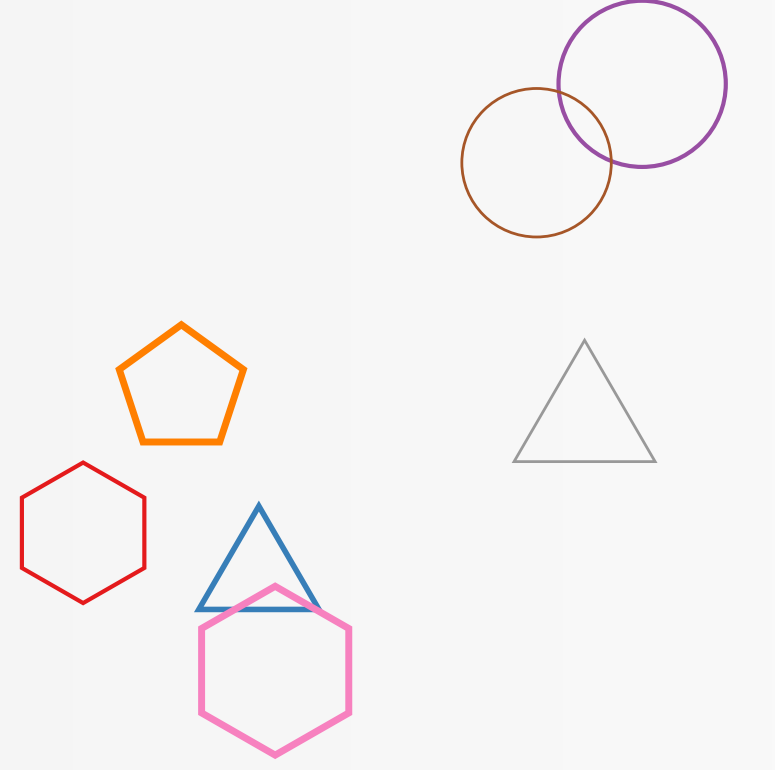[{"shape": "hexagon", "thickness": 1.5, "radius": 0.46, "center": [0.107, 0.308]}, {"shape": "triangle", "thickness": 2, "radius": 0.45, "center": [0.334, 0.253]}, {"shape": "circle", "thickness": 1.5, "radius": 0.54, "center": [0.829, 0.891]}, {"shape": "pentagon", "thickness": 2.5, "radius": 0.42, "center": [0.234, 0.494]}, {"shape": "circle", "thickness": 1, "radius": 0.48, "center": [0.692, 0.789]}, {"shape": "hexagon", "thickness": 2.5, "radius": 0.55, "center": [0.355, 0.129]}, {"shape": "triangle", "thickness": 1, "radius": 0.53, "center": [0.754, 0.453]}]